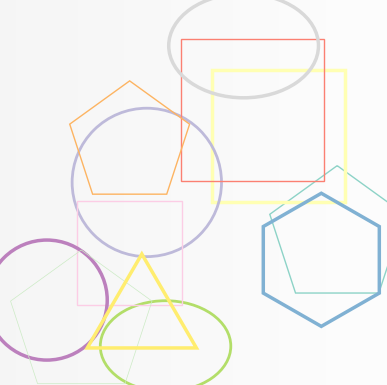[{"shape": "pentagon", "thickness": 1, "radius": 0.91, "center": [0.87, 0.387]}, {"shape": "square", "thickness": 2.5, "radius": 0.86, "center": [0.718, 0.647]}, {"shape": "circle", "thickness": 2, "radius": 0.96, "center": [0.379, 0.526]}, {"shape": "square", "thickness": 1, "radius": 0.92, "center": [0.651, 0.714]}, {"shape": "hexagon", "thickness": 2.5, "radius": 0.86, "center": [0.829, 0.325]}, {"shape": "pentagon", "thickness": 1, "radius": 0.81, "center": [0.335, 0.627]}, {"shape": "oval", "thickness": 2, "radius": 0.84, "center": [0.427, 0.101]}, {"shape": "square", "thickness": 1, "radius": 0.68, "center": [0.334, 0.343]}, {"shape": "oval", "thickness": 2.5, "radius": 0.97, "center": [0.629, 0.881]}, {"shape": "circle", "thickness": 2.5, "radius": 0.78, "center": [0.121, 0.221]}, {"shape": "pentagon", "thickness": 0.5, "radius": 0.96, "center": [0.21, 0.159]}, {"shape": "triangle", "thickness": 2.5, "radius": 0.81, "center": [0.366, 0.178]}]